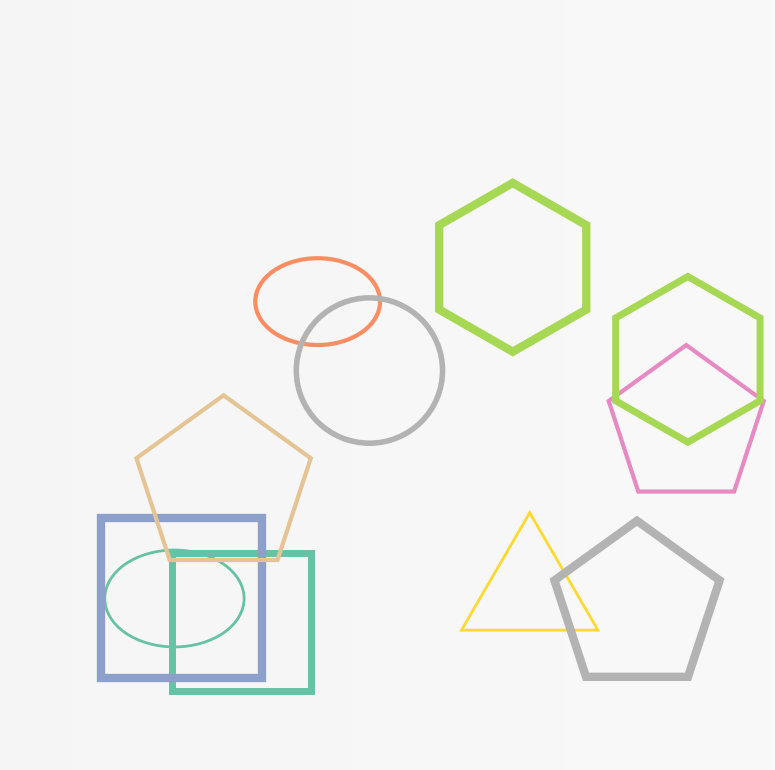[{"shape": "oval", "thickness": 1, "radius": 0.45, "center": [0.225, 0.223]}, {"shape": "square", "thickness": 2.5, "radius": 0.45, "center": [0.312, 0.192]}, {"shape": "oval", "thickness": 1.5, "radius": 0.4, "center": [0.41, 0.608]}, {"shape": "square", "thickness": 3, "radius": 0.52, "center": [0.234, 0.224]}, {"shape": "pentagon", "thickness": 1.5, "radius": 0.53, "center": [0.885, 0.447]}, {"shape": "hexagon", "thickness": 2.5, "radius": 0.54, "center": [0.888, 0.533]}, {"shape": "hexagon", "thickness": 3, "radius": 0.55, "center": [0.662, 0.653]}, {"shape": "triangle", "thickness": 1, "radius": 0.51, "center": [0.684, 0.232]}, {"shape": "pentagon", "thickness": 1.5, "radius": 0.59, "center": [0.289, 0.368]}, {"shape": "pentagon", "thickness": 3, "radius": 0.56, "center": [0.822, 0.212]}, {"shape": "circle", "thickness": 2, "radius": 0.47, "center": [0.477, 0.519]}]